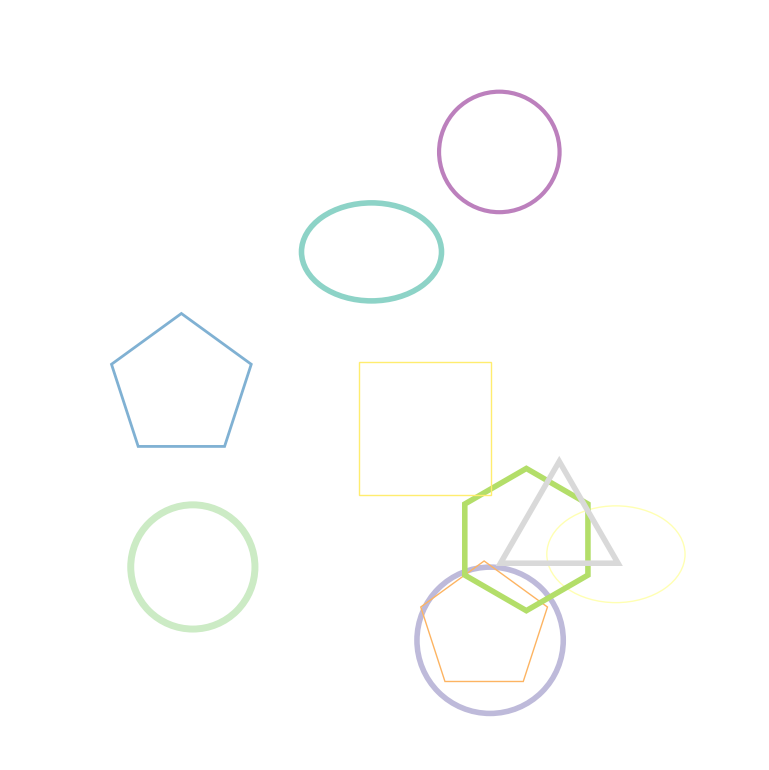[{"shape": "oval", "thickness": 2, "radius": 0.45, "center": [0.482, 0.673]}, {"shape": "oval", "thickness": 0.5, "radius": 0.45, "center": [0.8, 0.28]}, {"shape": "circle", "thickness": 2, "radius": 0.48, "center": [0.637, 0.168]}, {"shape": "pentagon", "thickness": 1, "radius": 0.48, "center": [0.236, 0.497]}, {"shape": "pentagon", "thickness": 0.5, "radius": 0.43, "center": [0.629, 0.185]}, {"shape": "hexagon", "thickness": 2, "radius": 0.46, "center": [0.684, 0.299]}, {"shape": "triangle", "thickness": 2, "radius": 0.44, "center": [0.726, 0.313]}, {"shape": "circle", "thickness": 1.5, "radius": 0.39, "center": [0.648, 0.803]}, {"shape": "circle", "thickness": 2.5, "radius": 0.4, "center": [0.25, 0.264]}, {"shape": "square", "thickness": 0.5, "radius": 0.43, "center": [0.552, 0.443]}]